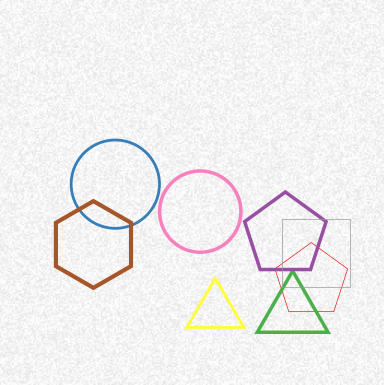[{"shape": "pentagon", "thickness": 0.5, "radius": 0.5, "center": [0.809, 0.271]}, {"shape": "circle", "thickness": 2, "radius": 0.57, "center": [0.3, 0.522]}, {"shape": "triangle", "thickness": 2.5, "radius": 0.53, "center": [0.76, 0.19]}, {"shape": "pentagon", "thickness": 2.5, "radius": 0.56, "center": [0.741, 0.39]}, {"shape": "triangle", "thickness": 2, "radius": 0.43, "center": [0.559, 0.192]}, {"shape": "hexagon", "thickness": 3, "radius": 0.56, "center": [0.243, 0.365]}, {"shape": "circle", "thickness": 2.5, "radius": 0.53, "center": [0.52, 0.45]}, {"shape": "square", "thickness": 0.5, "radius": 0.44, "center": [0.821, 0.342]}]